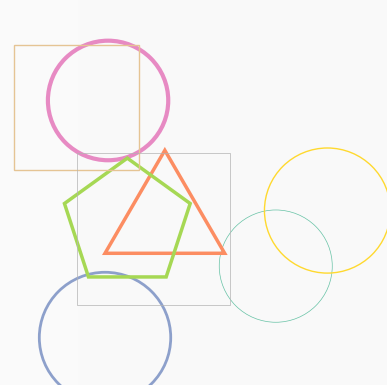[{"shape": "circle", "thickness": 0.5, "radius": 0.73, "center": [0.712, 0.309]}, {"shape": "triangle", "thickness": 2.5, "radius": 0.89, "center": [0.425, 0.431]}, {"shape": "circle", "thickness": 2, "radius": 0.85, "center": [0.271, 0.123]}, {"shape": "circle", "thickness": 3, "radius": 0.78, "center": [0.279, 0.739]}, {"shape": "pentagon", "thickness": 2.5, "radius": 0.85, "center": [0.329, 0.419]}, {"shape": "circle", "thickness": 1, "radius": 0.81, "center": [0.845, 0.453]}, {"shape": "square", "thickness": 1, "radius": 0.81, "center": [0.197, 0.722]}, {"shape": "square", "thickness": 0.5, "radius": 0.99, "center": [0.396, 0.405]}]